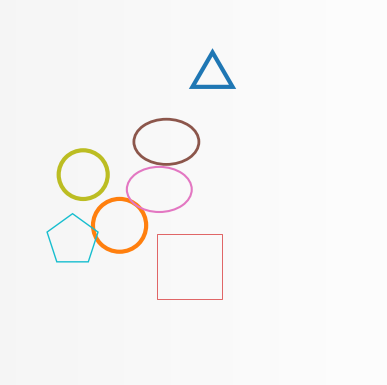[{"shape": "triangle", "thickness": 3, "radius": 0.3, "center": [0.548, 0.804]}, {"shape": "circle", "thickness": 3, "radius": 0.34, "center": [0.309, 0.415]}, {"shape": "square", "thickness": 0.5, "radius": 0.42, "center": [0.489, 0.308]}, {"shape": "oval", "thickness": 2, "radius": 0.42, "center": [0.429, 0.632]}, {"shape": "oval", "thickness": 1.5, "radius": 0.42, "center": [0.411, 0.508]}, {"shape": "circle", "thickness": 3, "radius": 0.32, "center": [0.215, 0.546]}, {"shape": "pentagon", "thickness": 1, "radius": 0.35, "center": [0.187, 0.376]}]